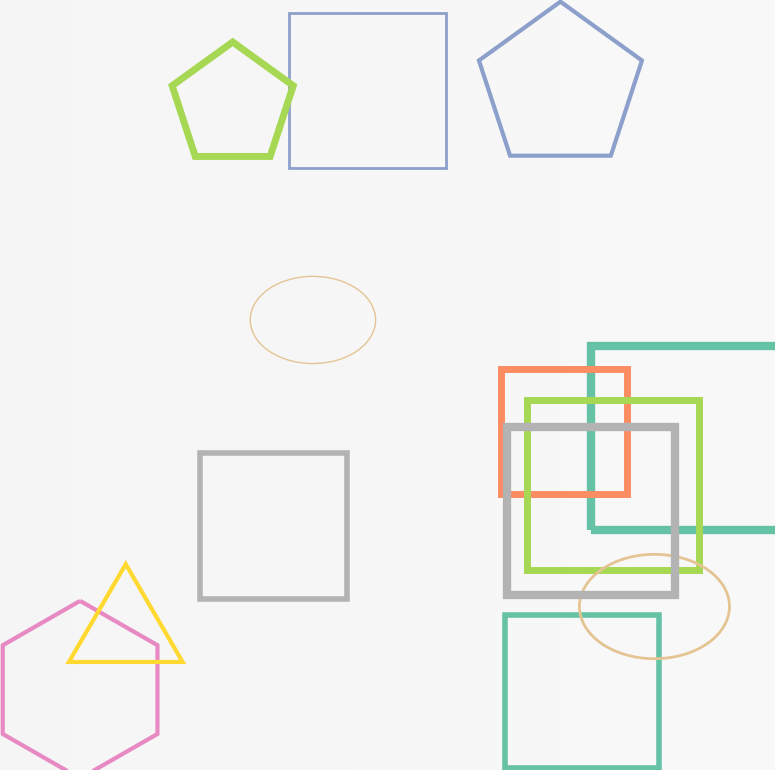[{"shape": "square", "thickness": 3, "radius": 0.6, "center": [0.883, 0.431]}, {"shape": "square", "thickness": 2, "radius": 0.5, "center": [0.751, 0.102]}, {"shape": "square", "thickness": 2.5, "radius": 0.4, "center": [0.728, 0.439]}, {"shape": "pentagon", "thickness": 1.5, "radius": 0.55, "center": [0.723, 0.887]}, {"shape": "square", "thickness": 1, "radius": 0.5, "center": [0.474, 0.882]}, {"shape": "hexagon", "thickness": 1.5, "radius": 0.58, "center": [0.103, 0.104]}, {"shape": "pentagon", "thickness": 2.5, "radius": 0.41, "center": [0.3, 0.863]}, {"shape": "square", "thickness": 2.5, "radius": 0.55, "center": [0.791, 0.37]}, {"shape": "triangle", "thickness": 1.5, "radius": 0.42, "center": [0.162, 0.183]}, {"shape": "oval", "thickness": 1, "radius": 0.48, "center": [0.844, 0.212]}, {"shape": "oval", "thickness": 0.5, "radius": 0.4, "center": [0.404, 0.584]}, {"shape": "square", "thickness": 3, "radius": 0.54, "center": [0.763, 0.337]}, {"shape": "square", "thickness": 2, "radius": 0.47, "center": [0.352, 0.318]}]